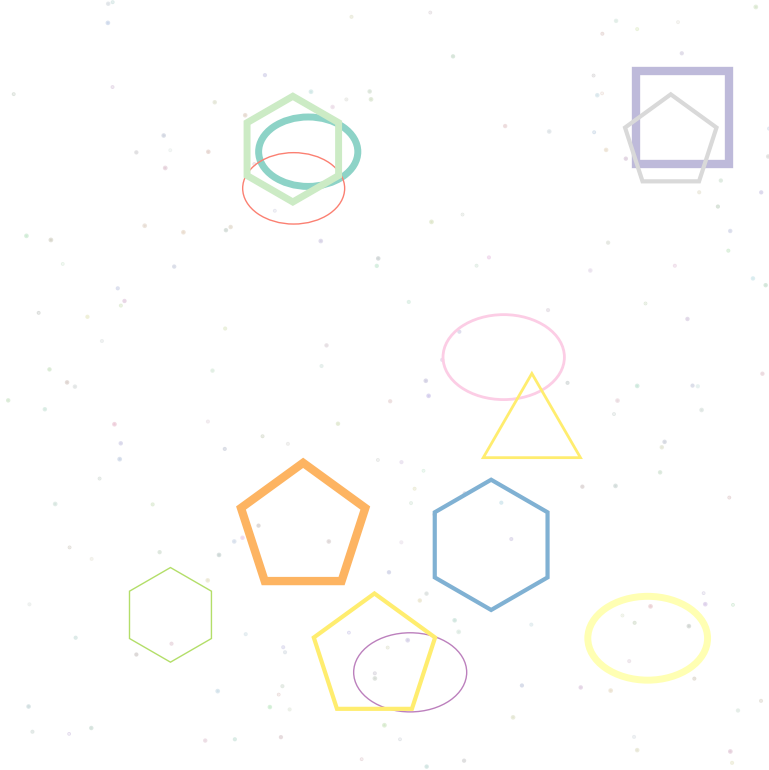[{"shape": "oval", "thickness": 2.5, "radius": 0.32, "center": [0.4, 0.803]}, {"shape": "oval", "thickness": 2.5, "radius": 0.39, "center": [0.841, 0.171]}, {"shape": "square", "thickness": 3, "radius": 0.3, "center": [0.887, 0.847]}, {"shape": "oval", "thickness": 0.5, "radius": 0.33, "center": [0.381, 0.755]}, {"shape": "hexagon", "thickness": 1.5, "radius": 0.42, "center": [0.638, 0.292]}, {"shape": "pentagon", "thickness": 3, "radius": 0.42, "center": [0.394, 0.314]}, {"shape": "hexagon", "thickness": 0.5, "radius": 0.31, "center": [0.221, 0.201]}, {"shape": "oval", "thickness": 1, "radius": 0.39, "center": [0.654, 0.536]}, {"shape": "pentagon", "thickness": 1.5, "radius": 0.31, "center": [0.871, 0.815]}, {"shape": "oval", "thickness": 0.5, "radius": 0.37, "center": [0.533, 0.127]}, {"shape": "hexagon", "thickness": 2.5, "radius": 0.34, "center": [0.38, 0.806]}, {"shape": "pentagon", "thickness": 1.5, "radius": 0.41, "center": [0.486, 0.146]}, {"shape": "triangle", "thickness": 1, "radius": 0.36, "center": [0.691, 0.442]}]